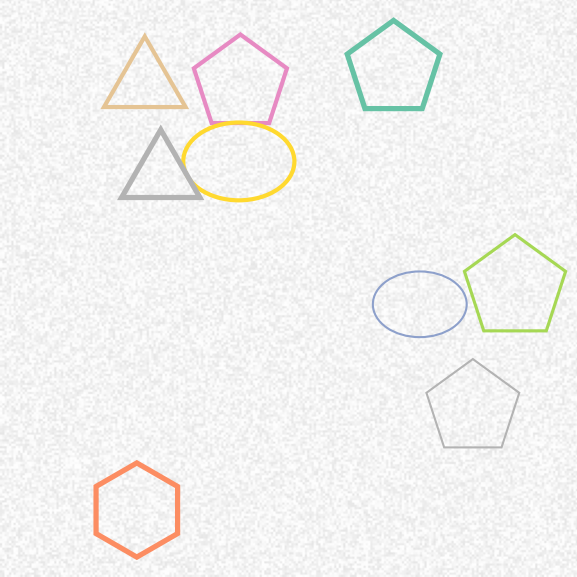[{"shape": "pentagon", "thickness": 2.5, "radius": 0.42, "center": [0.681, 0.879]}, {"shape": "hexagon", "thickness": 2.5, "radius": 0.41, "center": [0.237, 0.116]}, {"shape": "oval", "thickness": 1, "radius": 0.41, "center": [0.727, 0.472]}, {"shape": "pentagon", "thickness": 2, "radius": 0.42, "center": [0.416, 0.855]}, {"shape": "pentagon", "thickness": 1.5, "radius": 0.46, "center": [0.892, 0.501]}, {"shape": "oval", "thickness": 2, "radius": 0.48, "center": [0.414, 0.72]}, {"shape": "triangle", "thickness": 2, "radius": 0.41, "center": [0.251, 0.855]}, {"shape": "pentagon", "thickness": 1, "radius": 0.42, "center": [0.819, 0.293]}, {"shape": "triangle", "thickness": 2.5, "radius": 0.39, "center": [0.278, 0.696]}]